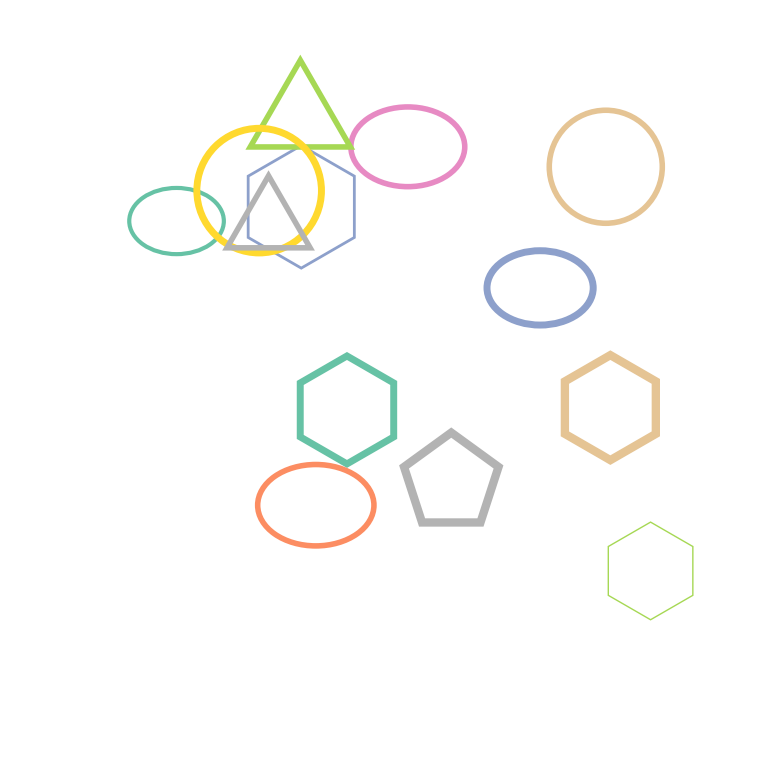[{"shape": "hexagon", "thickness": 2.5, "radius": 0.35, "center": [0.451, 0.468]}, {"shape": "oval", "thickness": 1.5, "radius": 0.31, "center": [0.229, 0.713]}, {"shape": "oval", "thickness": 2, "radius": 0.38, "center": [0.41, 0.344]}, {"shape": "oval", "thickness": 2.5, "radius": 0.34, "center": [0.701, 0.626]}, {"shape": "hexagon", "thickness": 1, "radius": 0.4, "center": [0.391, 0.731]}, {"shape": "oval", "thickness": 2, "radius": 0.37, "center": [0.53, 0.809]}, {"shape": "hexagon", "thickness": 0.5, "radius": 0.32, "center": [0.845, 0.259]}, {"shape": "triangle", "thickness": 2, "radius": 0.38, "center": [0.39, 0.847]}, {"shape": "circle", "thickness": 2.5, "radius": 0.4, "center": [0.337, 0.752]}, {"shape": "hexagon", "thickness": 3, "radius": 0.34, "center": [0.793, 0.471]}, {"shape": "circle", "thickness": 2, "radius": 0.37, "center": [0.787, 0.783]}, {"shape": "pentagon", "thickness": 3, "radius": 0.32, "center": [0.586, 0.374]}, {"shape": "triangle", "thickness": 2, "radius": 0.31, "center": [0.349, 0.709]}]